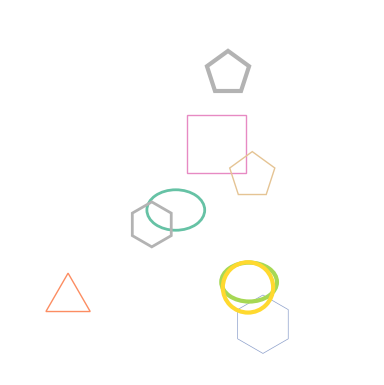[{"shape": "oval", "thickness": 2, "radius": 0.38, "center": [0.457, 0.455]}, {"shape": "triangle", "thickness": 1, "radius": 0.33, "center": [0.177, 0.224]}, {"shape": "hexagon", "thickness": 0.5, "radius": 0.38, "center": [0.683, 0.158]}, {"shape": "square", "thickness": 1, "radius": 0.38, "center": [0.563, 0.625]}, {"shape": "oval", "thickness": 3, "radius": 0.36, "center": [0.647, 0.267]}, {"shape": "circle", "thickness": 3, "radius": 0.33, "center": [0.644, 0.254]}, {"shape": "pentagon", "thickness": 1, "radius": 0.31, "center": [0.655, 0.545]}, {"shape": "pentagon", "thickness": 3, "radius": 0.29, "center": [0.592, 0.81]}, {"shape": "hexagon", "thickness": 2, "radius": 0.29, "center": [0.394, 0.417]}]